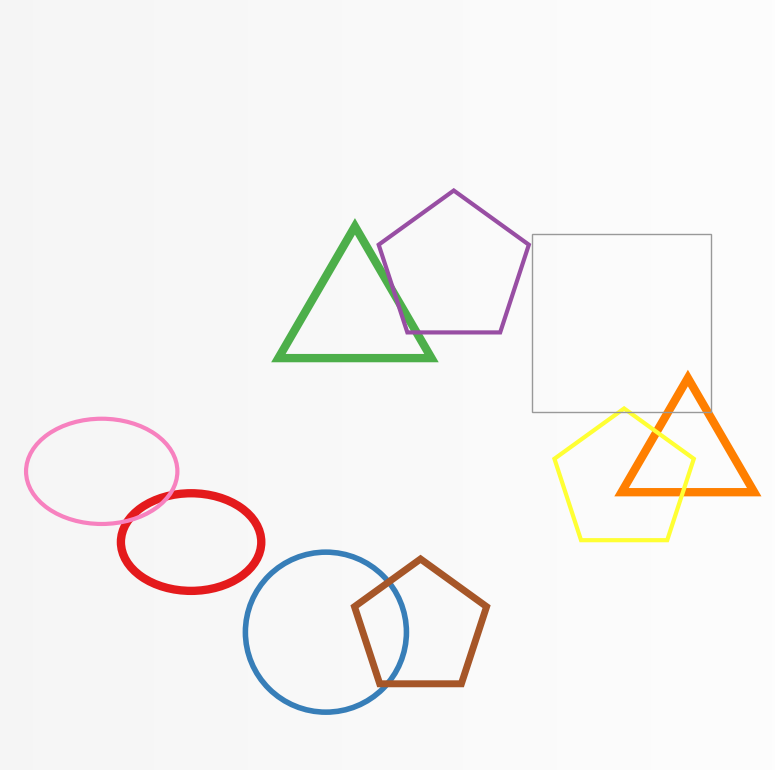[{"shape": "oval", "thickness": 3, "radius": 0.45, "center": [0.247, 0.296]}, {"shape": "circle", "thickness": 2, "radius": 0.52, "center": [0.421, 0.179]}, {"shape": "triangle", "thickness": 3, "radius": 0.57, "center": [0.458, 0.592]}, {"shape": "pentagon", "thickness": 1.5, "radius": 0.51, "center": [0.586, 0.651]}, {"shape": "triangle", "thickness": 3, "radius": 0.49, "center": [0.888, 0.41]}, {"shape": "pentagon", "thickness": 1.5, "radius": 0.47, "center": [0.805, 0.375]}, {"shape": "pentagon", "thickness": 2.5, "radius": 0.45, "center": [0.543, 0.184]}, {"shape": "oval", "thickness": 1.5, "radius": 0.49, "center": [0.131, 0.388]}, {"shape": "square", "thickness": 0.5, "radius": 0.58, "center": [0.802, 0.58]}]